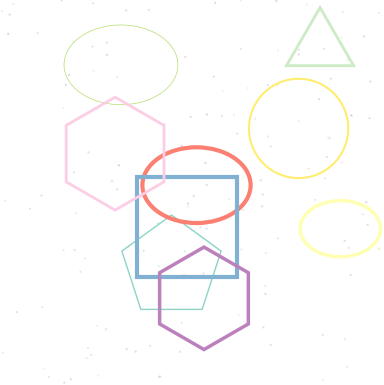[{"shape": "pentagon", "thickness": 1, "radius": 0.68, "center": [0.445, 0.306]}, {"shape": "oval", "thickness": 2.5, "radius": 0.52, "center": [0.884, 0.406]}, {"shape": "oval", "thickness": 3, "radius": 0.7, "center": [0.51, 0.519]}, {"shape": "square", "thickness": 3, "radius": 0.65, "center": [0.485, 0.41]}, {"shape": "oval", "thickness": 0.5, "radius": 0.74, "center": [0.314, 0.832]}, {"shape": "hexagon", "thickness": 2, "radius": 0.73, "center": [0.299, 0.601]}, {"shape": "hexagon", "thickness": 2.5, "radius": 0.67, "center": [0.53, 0.225]}, {"shape": "triangle", "thickness": 2, "radius": 0.5, "center": [0.831, 0.88]}, {"shape": "circle", "thickness": 1.5, "radius": 0.64, "center": [0.776, 0.666]}]